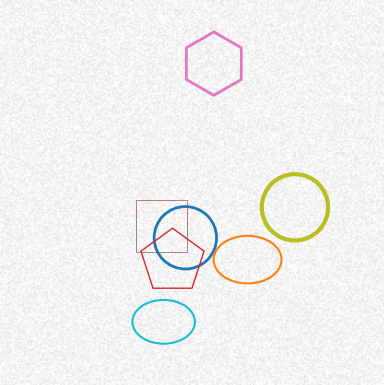[{"shape": "circle", "thickness": 2, "radius": 0.41, "center": [0.481, 0.382]}, {"shape": "oval", "thickness": 1.5, "radius": 0.44, "center": [0.643, 0.326]}, {"shape": "pentagon", "thickness": 1, "radius": 0.43, "center": [0.448, 0.321]}, {"shape": "square", "thickness": 0.5, "radius": 0.33, "center": [0.42, 0.413]}, {"shape": "hexagon", "thickness": 2, "radius": 0.41, "center": [0.555, 0.835]}, {"shape": "circle", "thickness": 3, "radius": 0.43, "center": [0.766, 0.461]}, {"shape": "oval", "thickness": 1.5, "radius": 0.41, "center": [0.425, 0.164]}]